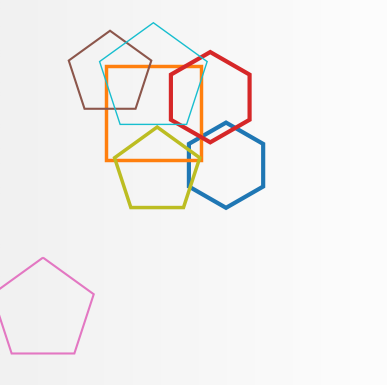[{"shape": "hexagon", "thickness": 3, "radius": 0.55, "center": [0.583, 0.571]}, {"shape": "square", "thickness": 2.5, "radius": 0.61, "center": [0.396, 0.707]}, {"shape": "hexagon", "thickness": 3, "radius": 0.59, "center": [0.543, 0.748]}, {"shape": "pentagon", "thickness": 1.5, "radius": 0.56, "center": [0.284, 0.808]}, {"shape": "pentagon", "thickness": 1.5, "radius": 0.69, "center": [0.111, 0.193]}, {"shape": "pentagon", "thickness": 2.5, "radius": 0.58, "center": [0.406, 0.554]}, {"shape": "pentagon", "thickness": 1, "radius": 0.73, "center": [0.396, 0.795]}]